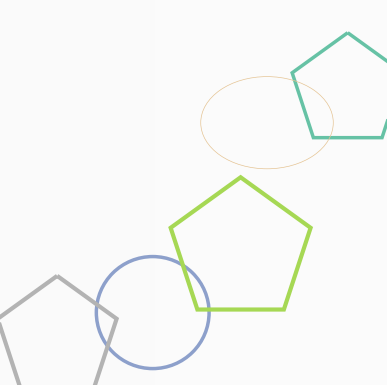[{"shape": "pentagon", "thickness": 2.5, "radius": 0.75, "center": [0.897, 0.764]}, {"shape": "circle", "thickness": 2.5, "radius": 0.73, "center": [0.394, 0.188]}, {"shape": "pentagon", "thickness": 3, "radius": 0.95, "center": [0.621, 0.35]}, {"shape": "oval", "thickness": 0.5, "radius": 0.86, "center": [0.689, 0.681]}, {"shape": "pentagon", "thickness": 3, "radius": 0.81, "center": [0.148, 0.122]}]